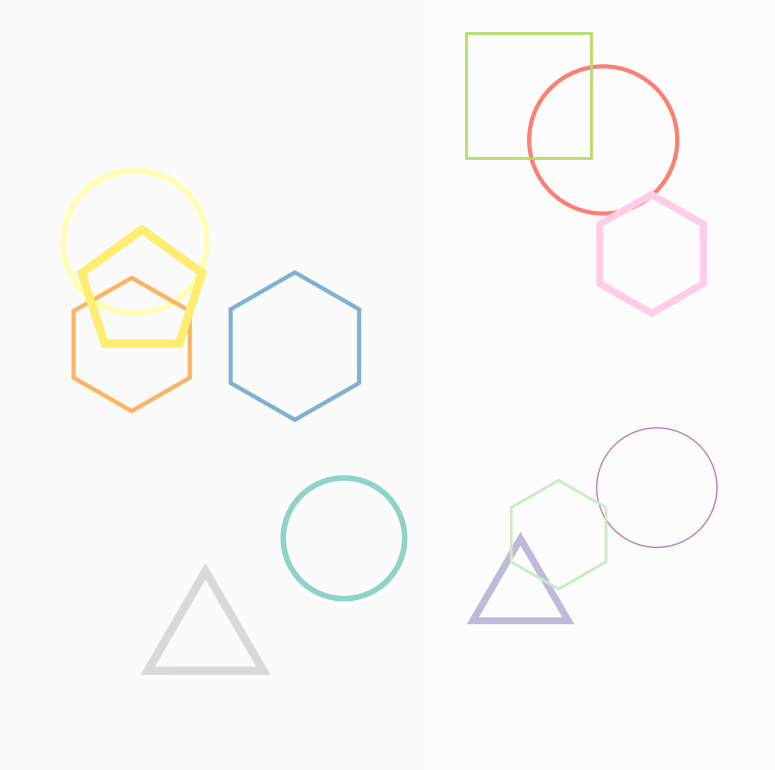[{"shape": "circle", "thickness": 2, "radius": 0.39, "center": [0.444, 0.301]}, {"shape": "circle", "thickness": 2, "radius": 0.46, "center": [0.174, 0.686]}, {"shape": "triangle", "thickness": 2.5, "radius": 0.36, "center": [0.672, 0.229]}, {"shape": "circle", "thickness": 1.5, "radius": 0.48, "center": [0.778, 0.818]}, {"shape": "hexagon", "thickness": 1.5, "radius": 0.48, "center": [0.381, 0.55]}, {"shape": "hexagon", "thickness": 1.5, "radius": 0.43, "center": [0.17, 0.553]}, {"shape": "square", "thickness": 1, "radius": 0.4, "center": [0.682, 0.876]}, {"shape": "hexagon", "thickness": 2.5, "radius": 0.39, "center": [0.841, 0.67]}, {"shape": "triangle", "thickness": 3, "radius": 0.43, "center": [0.265, 0.172]}, {"shape": "circle", "thickness": 0.5, "radius": 0.39, "center": [0.848, 0.367]}, {"shape": "hexagon", "thickness": 1, "radius": 0.35, "center": [0.721, 0.306]}, {"shape": "pentagon", "thickness": 3, "radius": 0.41, "center": [0.183, 0.62]}]